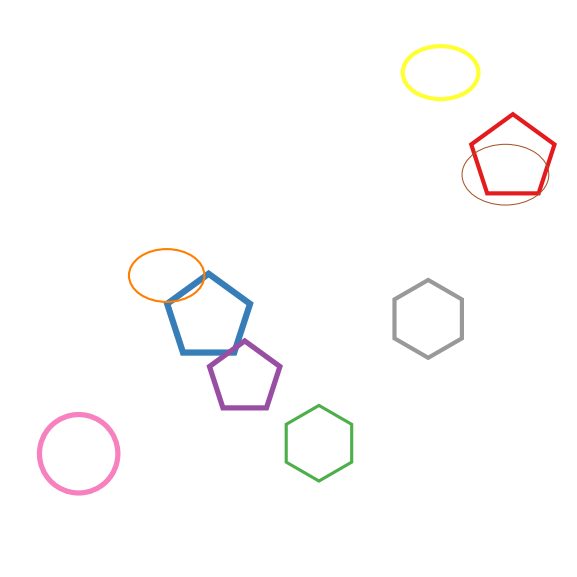[{"shape": "pentagon", "thickness": 2, "radius": 0.38, "center": [0.888, 0.726]}, {"shape": "pentagon", "thickness": 3, "radius": 0.38, "center": [0.361, 0.45]}, {"shape": "hexagon", "thickness": 1.5, "radius": 0.33, "center": [0.552, 0.232]}, {"shape": "pentagon", "thickness": 2.5, "radius": 0.32, "center": [0.424, 0.345]}, {"shape": "oval", "thickness": 1, "radius": 0.33, "center": [0.289, 0.522]}, {"shape": "oval", "thickness": 2, "radius": 0.33, "center": [0.763, 0.873]}, {"shape": "oval", "thickness": 0.5, "radius": 0.38, "center": [0.875, 0.697]}, {"shape": "circle", "thickness": 2.5, "radius": 0.34, "center": [0.136, 0.213]}, {"shape": "hexagon", "thickness": 2, "radius": 0.34, "center": [0.741, 0.447]}]